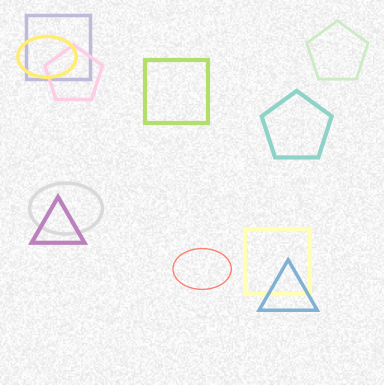[{"shape": "pentagon", "thickness": 3, "radius": 0.48, "center": [0.771, 0.668]}, {"shape": "square", "thickness": 3, "radius": 0.42, "center": [0.722, 0.321]}, {"shape": "square", "thickness": 2.5, "radius": 0.41, "center": [0.15, 0.878]}, {"shape": "oval", "thickness": 1, "radius": 0.38, "center": [0.525, 0.301]}, {"shape": "triangle", "thickness": 2.5, "radius": 0.44, "center": [0.749, 0.238]}, {"shape": "square", "thickness": 3, "radius": 0.4, "center": [0.459, 0.762]}, {"shape": "pentagon", "thickness": 2.5, "radius": 0.39, "center": [0.192, 0.805]}, {"shape": "oval", "thickness": 2.5, "radius": 0.47, "center": [0.172, 0.458]}, {"shape": "triangle", "thickness": 3, "radius": 0.4, "center": [0.151, 0.409]}, {"shape": "pentagon", "thickness": 2, "radius": 0.42, "center": [0.876, 0.862]}, {"shape": "oval", "thickness": 2.5, "radius": 0.38, "center": [0.122, 0.852]}]